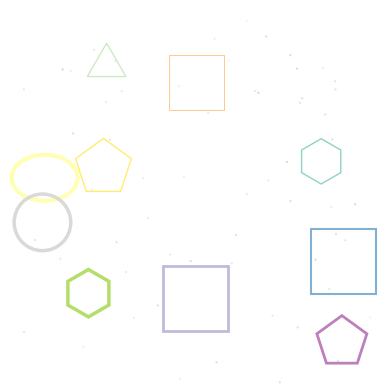[{"shape": "hexagon", "thickness": 1, "radius": 0.29, "center": [0.834, 0.581]}, {"shape": "oval", "thickness": 3, "radius": 0.43, "center": [0.116, 0.538]}, {"shape": "square", "thickness": 2, "radius": 0.42, "center": [0.508, 0.225]}, {"shape": "square", "thickness": 1.5, "radius": 0.42, "center": [0.892, 0.321]}, {"shape": "square", "thickness": 0.5, "radius": 0.36, "center": [0.51, 0.785]}, {"shape": "hexagon", "thickness": 2.5, "radius": 0.31, "center": [0.23, 0.238]}, {"shape": "circle", "thickness": 2.5, "radius": 0.37, "center": [0.11, 0.422]}, {"shape": "pentagon", "thickness": 2, "radius": 0.34, "center": [0.888, 0.112]}, {"shape": "triangle", "thickness": 1, "radius": 0.29, "center": [0.277, 0.83]}, {"shape": "pentagon", "thickness": 1, "radius": 0.38, "center": [0.269, 0.564]}]